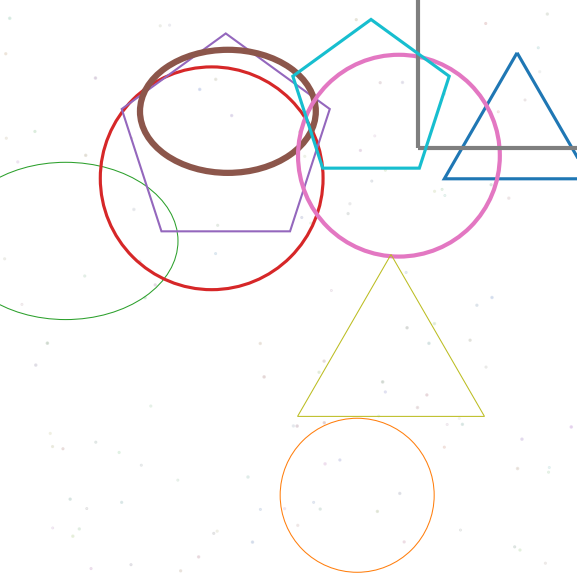[{"shape": "triangle", "thickness": 1.5, "radius": 0.73, "center": [0.895, 0.762]}, {"shape": "circle", "thickness": 0.5, "radius": 0.67, "center": [0.618, 0.142]}, {"shape": "oval", "thickness": 0.5, "radius": 0.97, "center": [0.114, 0.582]}, {"shape": "circle", "thickness": 1.5, "radius": 0.96, "center": [0.367, 0.69]}, {"shape": "pentagon", "thickness": 1, "radius": 0.95, "center": [0.391, 0.752]}, {"shape": "oval", "thickness": 3, "radius": 0.76, "center": [0.395, 0.806]}, {"shape": "circle", "thickness": 2, "radius": 0.87, "center": [0.691, 0.73]}, {"shape": "square", "thickness": 2, "radius": 0.72, "center": [0.867, 0.885]}, {"shape": "triangle", "thickness": 0.5, "radius": 0.93, "center": [0.677, 0.372]}, {"shape": "pentagon", "thickness": 1.5, "radius": 0.71, "center": [0.642, 0.823]}]